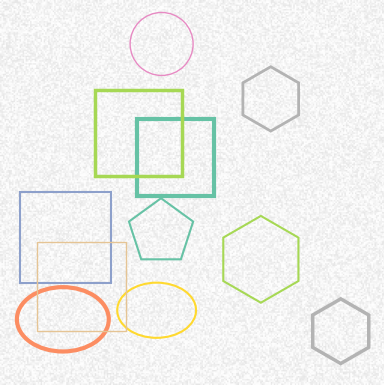[{"shape": "pentagon", "thickness": 1.5, "radius": 0.44, "center": [0.418, 0.397]}, {"shape": "square", "thickness": 3, "radius": 0.5, "center": [0.457, 0.591]}, {"shape": "oval", "thickness": 3, "radius": 0.6, "center": [0.163, 0.171]}, {"shape": "square", "thickness": 1.5, "radius": 0.59, "center": [0.169, 0.384]}, {"shape": "circle", "thickness": 1, "radius": 0.41, "center": [0.42, 0.886]}, {"shape": "square", "thickness": 2.5, "radius": 0.56, "center": [0.36, 0.654]}, {"shape": "hexagon", "thickness": 1.5, "radius": 0.56, "center": [0.678, 0.326]}, {"shape": "oval", "thickness": 1.5, "radius": 0.51, "center": [0.407, 0.194]}, {"shape": "square", "thickness": 1, "radius": 0.58, "center": [0.212, 0.256]}, {"shape": "hexagon", "thickness": 2, "radius": 0.42, "center": [0.703, 0.743]}, {"shape": "hexagon", "thickness": 2.5, "radius": 0.42, "center": [0.885, 0.14]}]